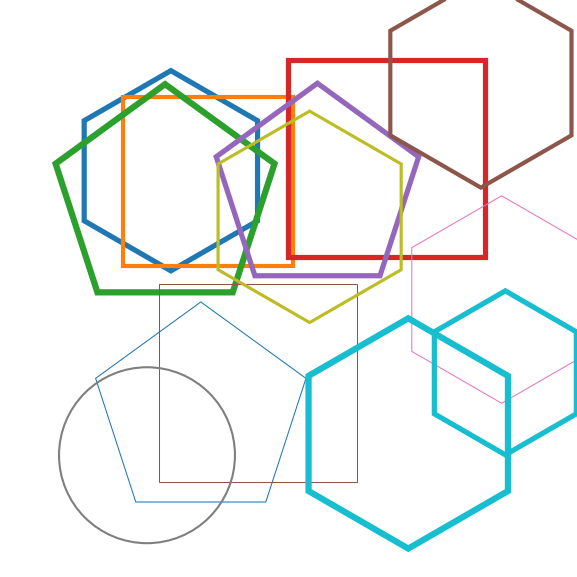[{"shape": "pentagon", "thickness": 0.5, "radius": 0.96, "center": [0.348, 0.285]}, {"shape": "hexagon", "thickness": 2.5, "radius": 0.87, "center": [0.296, 0.703]}, {"shape": "square", "thickness": 2, "radius": 0.74, "center": [0.361, 0.685]}, {"shape": "pentagon", "thickness": 3, "radius": 1.0, "center": [0.286, 0.654]}, {"shape": "square", "thickness": 2.5, "radius": 0.85, "center": [0.669, 0.724]}, {"shape": "pentagon", "thickness": 2.5, "radius": 0.92, "center": [0.55, 0.671]}, {"shape": "hexagon", "thickness": 2, "radius": 0.91, "center": [0.833, 0.855]}, {"shape": "square", "thickness": 0.5, "radius": 0.86, "center": [0.447, 0.336]}, {"shape": "hexagon", "thickness": 0.5, "radius": 0.9, "center": [0.869, 0.48]}, {"shape": "circle", "thickness": 1, "radius": 0.76, "center": [0.255, 0.211]}, {"shape": "hexagon", "thickness": 1.5, "radius": 0.92, "center": [0.536, 0.624]}, {"shape": "hexagon", "thickness": 2.5, "radius": 0.71, "center": [0.875, 0.354]}, {"shape": "hexagon", "thickness": 3, "radius": 1.0, "center": [0.707, 0.249]}]